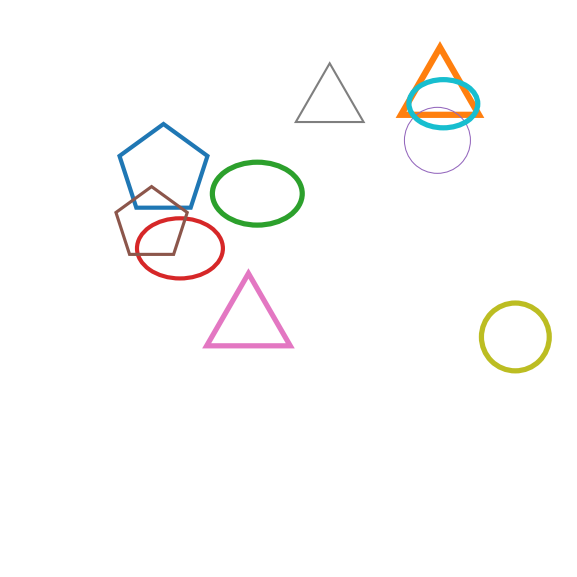[{"shape": "pentagon", "thickness": 2, "radius": 0.4, "center": [0.283, 0.704]}, {"shape": "triangle", "thickness": 3, "radius": 0.39, "center": [0.762, 0.839]}, {"shape": "oval", "thickness": 2.5, "radius": 0.39, "center": [0.446, 0.664]}, {"shape": "oval", "thickness": 2, "radius": 0.37, "center": [0.312, 0.569]}, {"shape": "circle", "thickness": 0.5, "radius": 0.29, "center": [0.757, 0.756]}, {"shape": "pentagon", "thickness": 1.5, "radius": 0.32, "center": [0.262, 0.611]}, {"shape": "triangle", "thickness": 2.5, "radius": 0.42, "center": [0.43, 0.442]}, {"shape": "triangle", "thickness": 1, "radius": 0.34, "center": [0.571, 0.822]}, {"shape": "circle", "thickness": 2.5, "radius": 0.29, "center": [0.892, 0.416]}, {"shape": "oval", "thickness": 2.5, "radius": 0.3, "center": [0.768, 0.82]}]